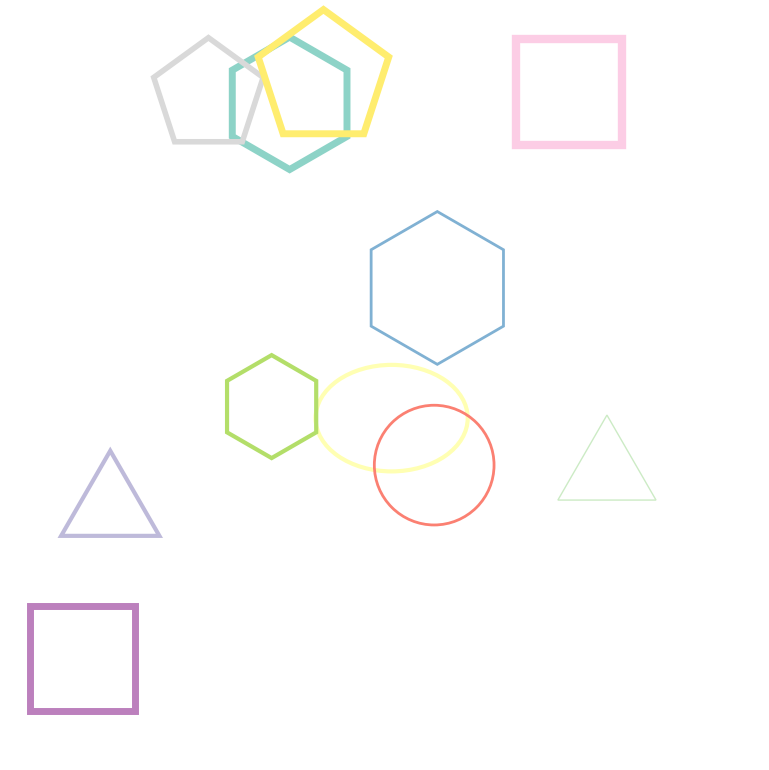[{"shape": "hexagon", "thickness": 2.5, "radius": 0.43, "center": [0.376, 0.866]}, {"shape": "oval", "thickness": 1.5, "radius": 0.49, "center": [0.509, 0.457]}, {"shape": "triangle", "thickness": 1.5, "radius": 0.37, "center": [0.143, 0.341]}, {"shape": "circle", "thickness": 1, "radius": 0.39, "center": [0.564, 0.396]}, {"shape": "hexagon", "thickness": 1, "radius": 0.5, "center": [0.568, 0.626]}, {"shape": "hexagon", "thickness": 1.5, "radius": 0.33, "center": [0.353, 0.472]}, {"shape": "square", "thickness": 3, "radius": 0.34, "center": [0.738, 0.88]}, {"shape": "pentagon", "thickness": 2, "radius": 0.37, "center": [0.271, 0.876]}, {"shape": "square", "thickness": 2.5, "radius": 0.34, "center": [0.107, 0.145]}, {"shape": "triangle", "thickness": 0.5, "radius": 0.37, "center": [0.788, 0.387]}, {"shape": "pentagon", "thickness": 2.5, "radius": 0.45, "center": [0.42, 0.898]}]